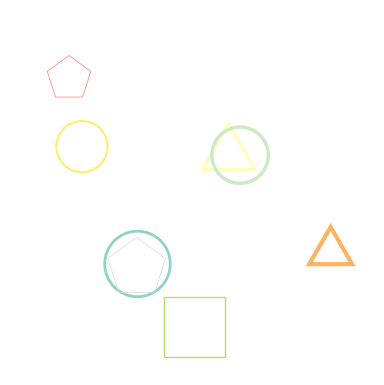[{"shape": "circle", "thickness": 2, "radius": 0.43, "center": [0.357, 0.314]}, {"shape": "triangle", "thickness": 2, "radius": 0.4, "center": [0.594, 0.6]}, {"shape": "pentagon", "thickness": 0.5, "radius": 0.3, "center": [0.179, 0.796]}, {"shape": "triangle", "thickness": 3, "radius": 0.32, "center": [0.859, 0.346]}, {"shape": "square", "thickness": 1, "radius": 0.39, "center": [0.505, 0.151]}, {"shape": "pentagon", "thickness": 0.5, "radius": 0.39, "center": [0.355, 0.304]}, {"shape": "circle", "thickness": 2.5, "radius": 0.37, "center": [0.624, 0.597]}, {"shape": "circle", "thickness": 1.5, "radius": 0.33, "center": [0.213, 0.619]}]